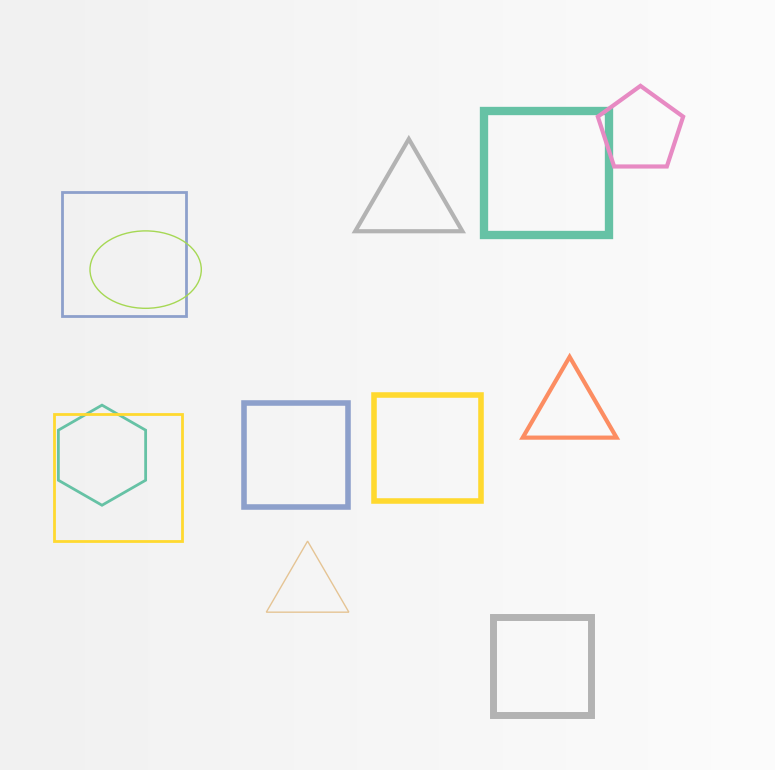[{"shape": "hexagon", "thickness": 1, "radius": 0.33, "center": [0.132, 0.409]}, {"shape": "square", "thickness": 3, "radius": 0.4, "center": [0.705, 0.775]}, {"shape": "triangle", "thickness": 1.5, "radius": 0.35, "center": [0.735, 0.467]}, {"shape": "square", "thickness": 1, "radius": 0.4, "center": [0.16, 0.67]}, {"shape": "square", "thickness": 2, "radius": 0.34, "center": [0.382, 0.409]}, {"shape": "pentagon", "thickness": 1.5, "radius": 0.29, "center": [0.826, 0.831]}, {"shape": "oval", "thickness": 0.5, "radius": 0.36, "center": [0.188, 0.65]}, {"shape": "square", "thickness": 1, "radius": 0.41, "center": [0.152, 0.38]}, {"shape": "square", "thickness": 2, "radius": 0.35, "center": [0.552, 0.418]}, {"shape": "triangle", "thickness": 0.5, "radius": 0.31, "center": [0.397, 0.236]}, {"shape": "triangle", "thickness": 1.5, "radius": 0.4, "center": [0.527, 0.74]}, {"shape": "square", "thickness": 2.5, "radius": 0.32, "center": [0.699, 0.135]}]